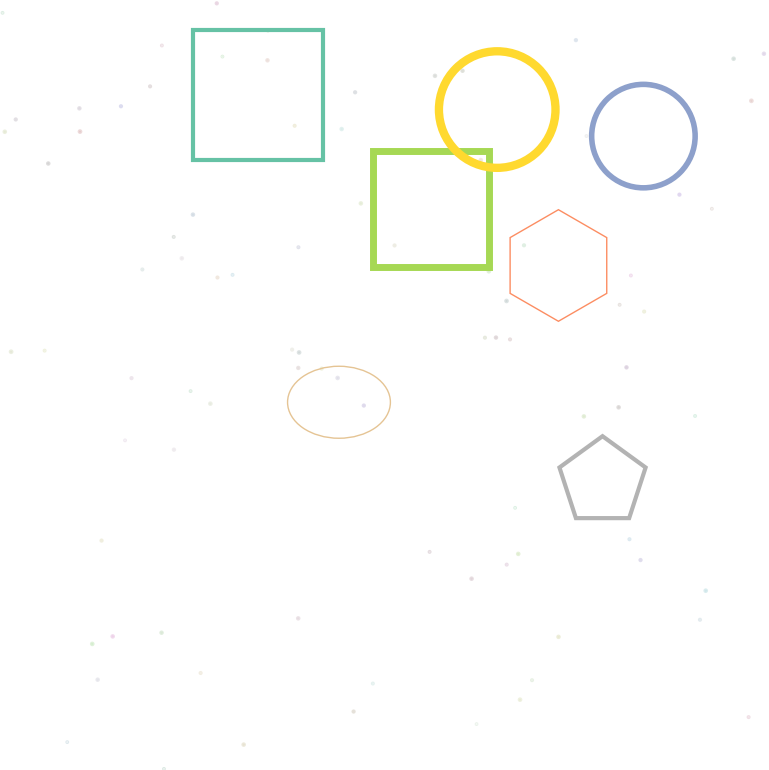[{"shape": "square", "thickness": 1.5, "radius": 0.42, "center": [0.335, 0.876]}, {"shape": "hexagon", "thickness": 0.5, "radius": 0.36, "center": [0.725, 0.655]}, {"shape": "circle", "thickness": 2, "radius": 0.34, "center": [0.836, 0.823]}, {"shape": "square", "thickness": 2.5, "radius": 0.38, "center": [0.56, 0.728]}, {"shape": "circle", "thickness": 3, "radius": 0.38, "center": [0.646, 0.858]}, {"shape": "oval", "thickness": 0.5, "radius": 0.33, "center": [0.44, 0.478]}, {"shape": "pentagon", "thickness": 1.5, "radius": 0.29, "center": [0.783, 0.375]}]